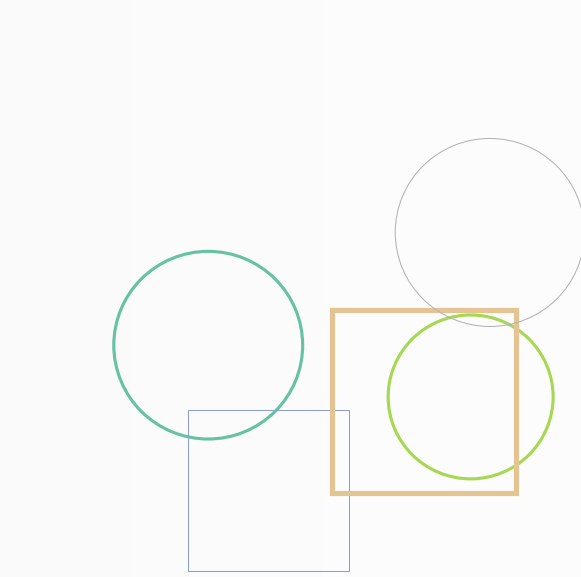[{"shape": "circle", "thickness": 1.5, "radius": 0.81, "center": [0.358, 0.401]}, {"shape": "square", "thickness": 0.5, "radius": 0.69, "center": [0.462, 0.15]}, {"shape": "circle", "thickness": 1.5, "radius": 0.71, "center": [0.81, 0.312]}, {"shape": "square", "thickness": 2.5, "radius": 0.79, "center": [0.729, 0.304]}, {"shape": "circle", "thickness": 0.5, "radius": 0.81, "center": [0.843, 0.597]}]